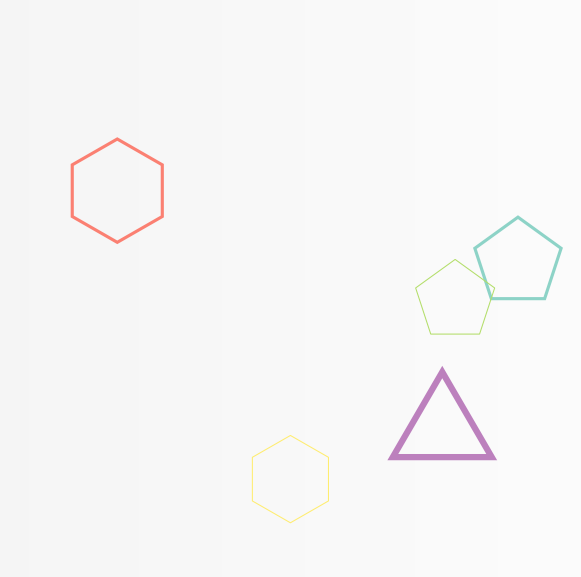[{"shape": "pentagon", "thickness": 1.5, "radius": 0.39, "center": [0.891, 0.545]}, {"shape": "hexagon", "thickness": 1.5, "radius": 0.45, "center": [0.202, 0.669]}, {"shape": "pentagon", "thickness": 0.5, "radius": 0.36, "center": [0.783, 0.478]}, {"shape": "triangle", "thickness": 3, "radius": 0.49, "center": [0.761, 0.257]}, {"shape": "hexagon", "thickness": 0.5, "radius": 0.38, "center": [0.5, 0.169]}]